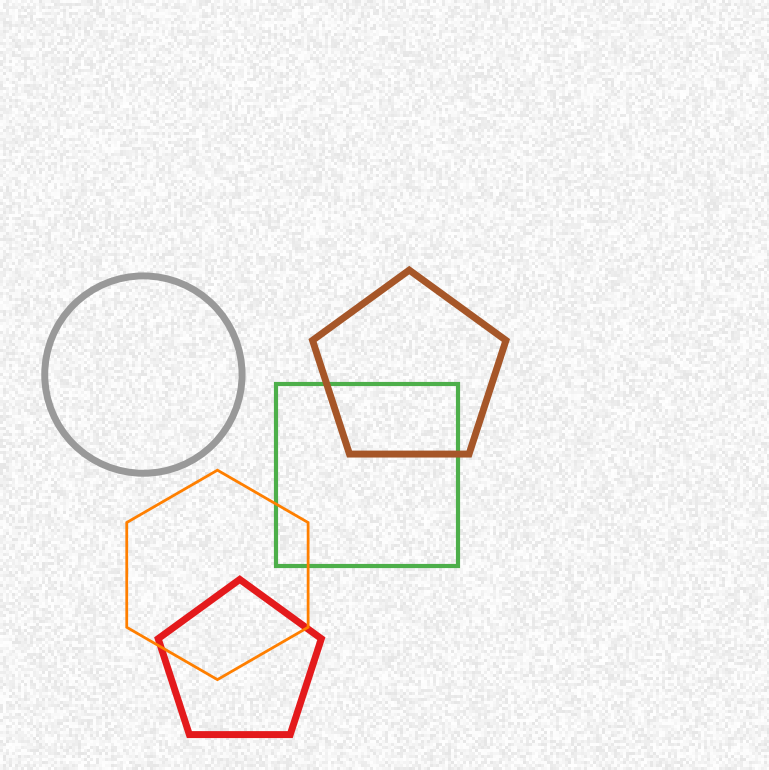[{"shape": "pentagon", "thickness": 2.5, "radius": 0.56, "center": [0.311, 0.136]}, {"shape": "square", "thickness": 1.5, "radius": 0.59, "center": [0.477, 0.383]}, {"shape": "hexagon", "thickness": 1, "radius": 0.68, "center": [0.282, 0.253]}, {"shape": "pentagon", "thickness": 2.5, "radius": 0.66, "center": [0.531, 0.517]}, {"shape": "circle", "thickness": 2.5, "radius": 0.64, "center": [0.186, 0.514]}]